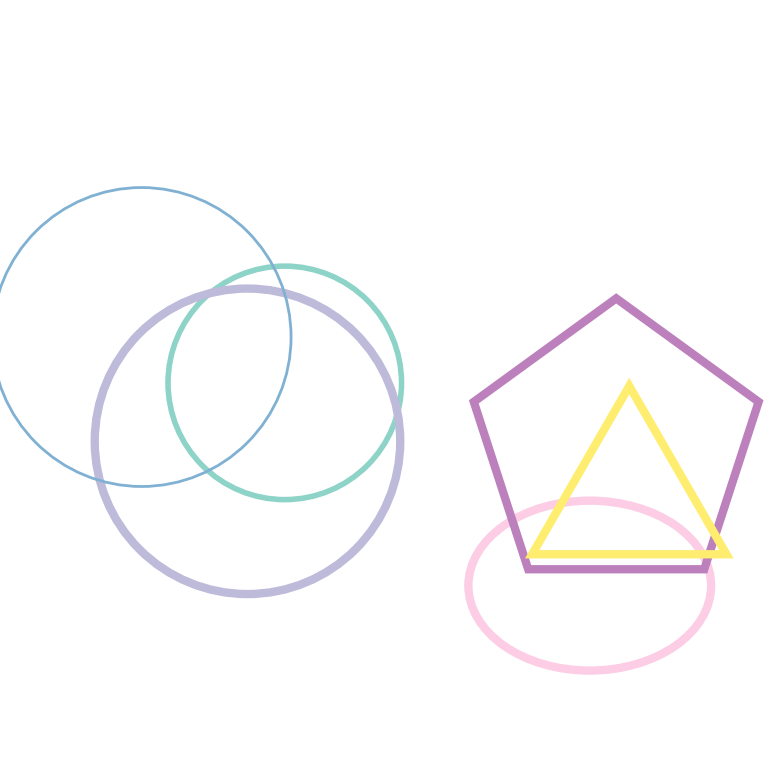[{"shape": "circle", "thickness": 2, "radius": 0.76, "center": [0.37, 0.503]}, {"shape": "circle", "thickness": 3, "radius": 0.99, "center": [0.321, 0.427]}, {"shape": "circle", "thickness": 1, "radius": 0.97, "center": [0.184, 0.562]}, {"shape": "oval", "thickness": 3, "radius": 0.79, "center": [0.766, 0.239]}, {"shape": "pentagon", "thickness": 3, "radius": 0.97, "center": [0.8, 0.418]}, {"shape": "triangle", "thickness": 3, "radius": 0.73, "center": [0.817, 0.353]}]